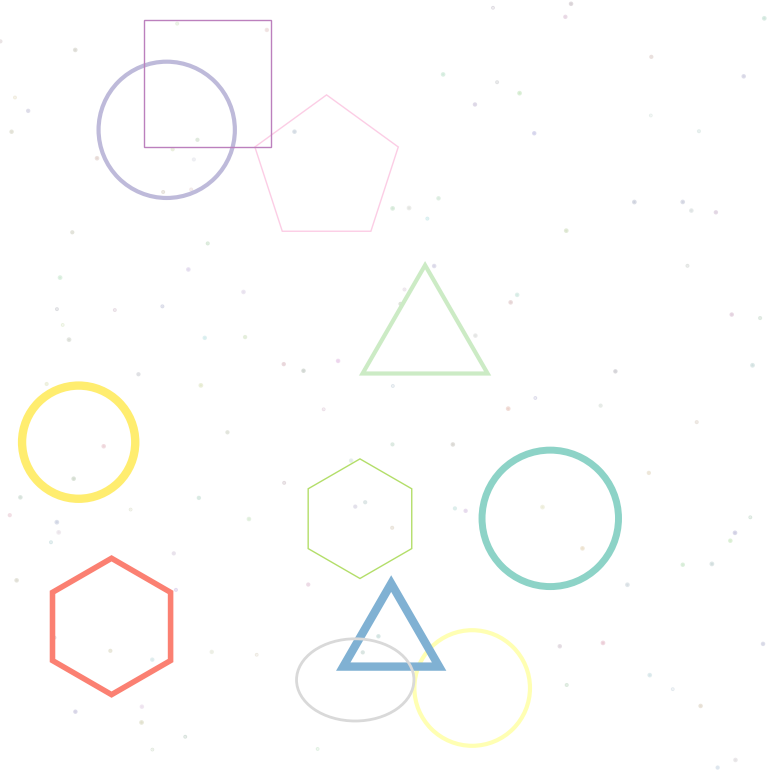[{"shape": "circle", "thickness": 2.5, "radius": 0.44, "center": [0.715, 0.327]}, {"shape": "circle", "thickness": 1.5, "radius": 0.38, "center": [0.613, 0.106]}, {"shape": "circle", "thickness": 1.5, "radius": 0.44, "center": [0.217, 0.831]}, {"shape": "hexagon", "thickness": 2, "radius": 0.44, "center": [0.145, 0.186]}, {"shape": "triangle", "thickness": 3, "radius": 0.36, "center": [0.508, 0.17]}, {"shape": "hexagon", "thickness": 0.5, "radius": 0.39, "center": [0.467, 0.326]}, {"shape": "pentagon", "thickness": 0.5, "radius": 0.49, "center": [0.424, 0.779]}, {"shape": "oval", "thickness": 1, "radius": 0.38, "center": [0.461, 0.117]}, {"shape": "square", "thickness": 0.5, "radius": 0.41, "center": [0.269, 0.892]}, {"shape": "triangle", "thickness": 1.5, "radius": 0.47, "center": [0.552, 0.562]}, {"shape": "circle", "thickness": 3, "radius": 0.37, "center": [0.102, 0.426]}]